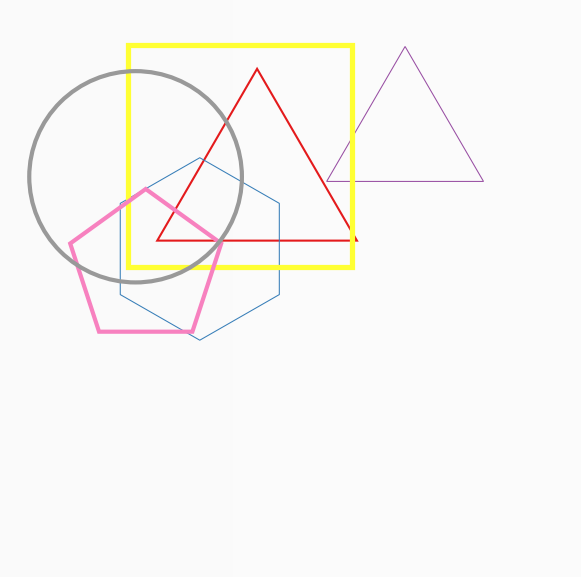[{"shape": "triangle", "thickness": 1, "radius": 0.99, "center": [0.442, 0.682]}, {"shape": "hexagon", "thickness": 0.5, "radius": 0.79, "center": [0.344, 0.568]}, {"shape": "triangle", "thickness": 0.5, "radius": 0.78, "center": [0.697, 0.763]}, {"shape": "square", "thickness": 2.5, "radius": 0.96, "center": [0.413, 0.729]}, {"shape": "pentagon", "thickness": 2, "radius": 0.68, "center": [0.251, 0.535]}, {"shape": "circle", "thickness": 2, "radius": 0.91, "center": [0.233, 0.693]}]